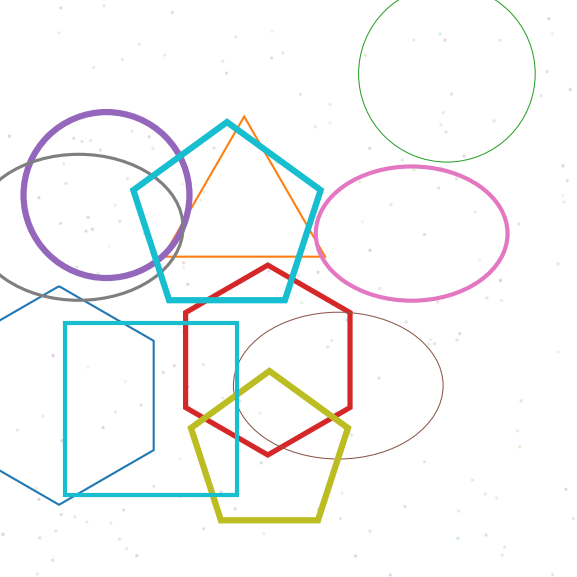[{"shape": "hexagon", "thickness": 1, "radius": 0.95, "center": [0.102, 0.314]}, {"shape": "triangle", "thickness": 1, "radius": 0.81, "center": [0.423, 0.636]}, {"shape": "circle", "thickness": 0.5, "radius": 0.76, "center": [0.774, 0.871]}, {"shape": "hexagon", "thickness": 2.5, "radius": 0.82, "center": [0.464, 0.376]}, {"shape": "circle", "thickness": 3, "radius": 0.72, "center": [0.184, 0.661]}, {"shape": "oval", "thickness": 0.5, "radius": 0.91, "center": [0.586, 0.331]}, {"shape": "oval", "thickness": 2, "radius": 0.83, "center": [0.713, 0.595]}, {"shape": "oval", "thickness": 1.5, "radius": 0.9, "center": [0.136, 0.606]}, {"shape": "pentagon", "thickness": 3, "radius": 0.71, "center": [0.467, 0.214]}, {"shape": "pentagon", "thickness": 3, "radius": 0.85, "center": [0.393, 0.617]}, {"shape": "square", "thickness": 2, "radius": 0.74, "center": [0.261, 0.291]}]